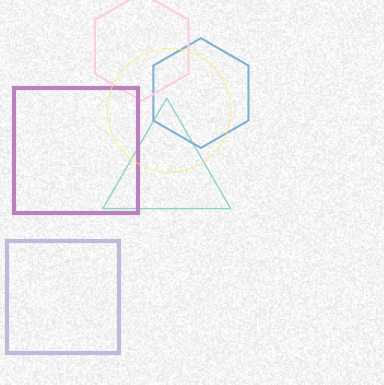[{"shape": "triangle", "thickness": 1, "radius": 0.96, "center": [0.433, 0.554]}, {"shape": "square", "thickness": 3, "radius": 0.73, "center": [0.164, 0.229]}, {"shape": "hexagon", "thickness": 1.5, "radius": 0.71, "center": [0.522, 0.758]}, {"shape": "hexagon", "thickness": 1.5, "radius": 0.7, "center": [0.368, 0.878]}, {"shape": "square", "thickness": 3, "radius": 0.81, "center": [0.198, 0.609]}, {"shape": "circle", "thickness": 0.5, "radius": 0.8, "center": [0.44, 0.714]}]